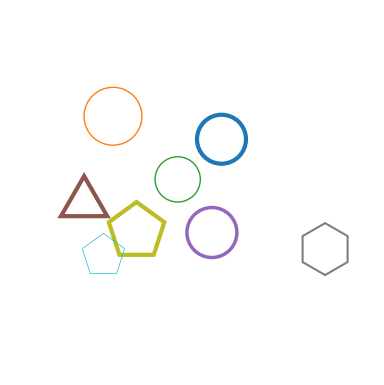[{"shape": "circle", "thickness": 3, "radius": 0.32, "center": [0.575, 0.638]}, {"shape": "circle", "thickness": 1, "radius": 0.38, "center": [0.294, 0.698]}, {"shape": "circle", "thickness": 1, "radius": 0.29, "center": [0.462, 0.534]}, {"shape": "circle", "thickness": 2.5, "radius": 0.32, "center": [0.55, 0.396]}, {"shape": "triangle", "thickness": 3, "radius": 0.35, "center": [0.218, 0.473]}, {"shape": "hexagon", "thickness": 1.5, "radius": 0.34, "center": [0.844, 0.353]}, {"shape": "pentagon", "thickness": 3, "radius": 0.38, "center": [0.355, 0.399]}, {"shape": "pentagon", "thickness": 0.5, "radius": 0.29, "center": [0.269, 0.336]}]